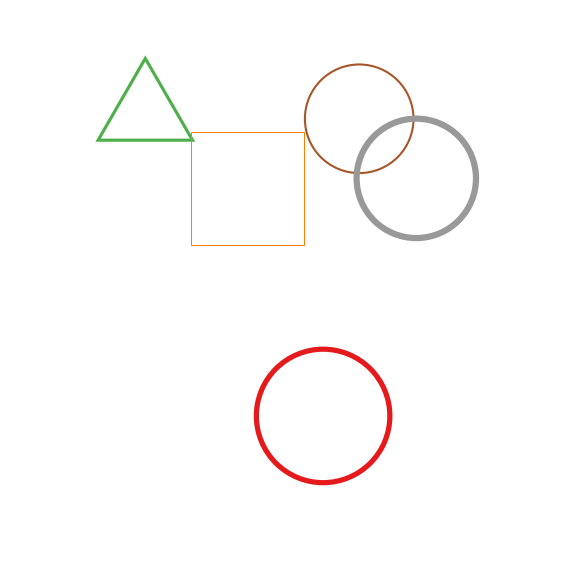[{"shape": "circle", "thickness": 2.5, "radius": 0.58, "center": [0.559, 0.279]}, {"shape": "triangle", "thickness": 1.5, "radius": 0.47, "center": [0.252, 0.804]}, {"shape": "square", "thickness": 0.5, "radius": 0.49, "center": [0.429, 0.673]}, {"shape": "circle", "thickness": 1, "radius": 0.47, "center": [0.622, 0.793]}, {"shape": "circle", "thickness": 3, "radius": 0.52, "center": [0.721, 0.69]}]